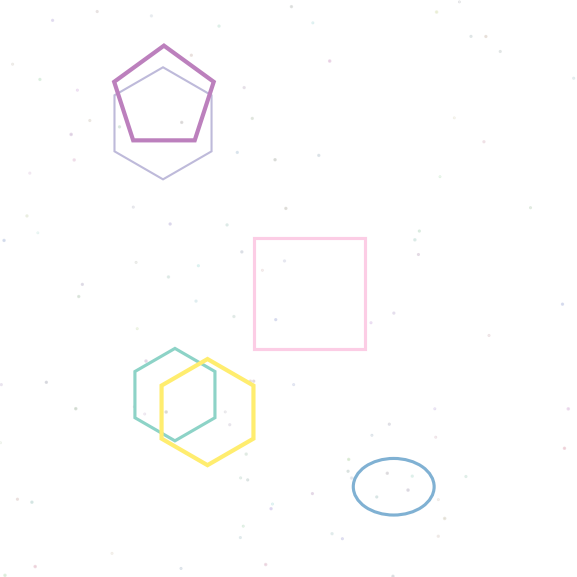[{"shape": "hexagon", "thickness": 1.5, "radius": 0.4, "center": [0.303, 0.316]}, {"shape": "hexagon", "thickness": 1, "radius": 0.49, "center": [0.282, 0.786]}, {"shape": "oval", "thickness": 1.5, "radius": 0.35, "center": [0.682, 0.156]}, {"shape": "square", "thickness": 1.5, "radius": 0.48, "center": [0.536, 0.491]}, {"shape": "pentagon", "thickness": 2, "radius": 0.45, "center": [0.284, 0.829]}, {"shape": "hexagon", "thickness": 2, "radius": 0.46, "center": [0.359, 0.286]}]